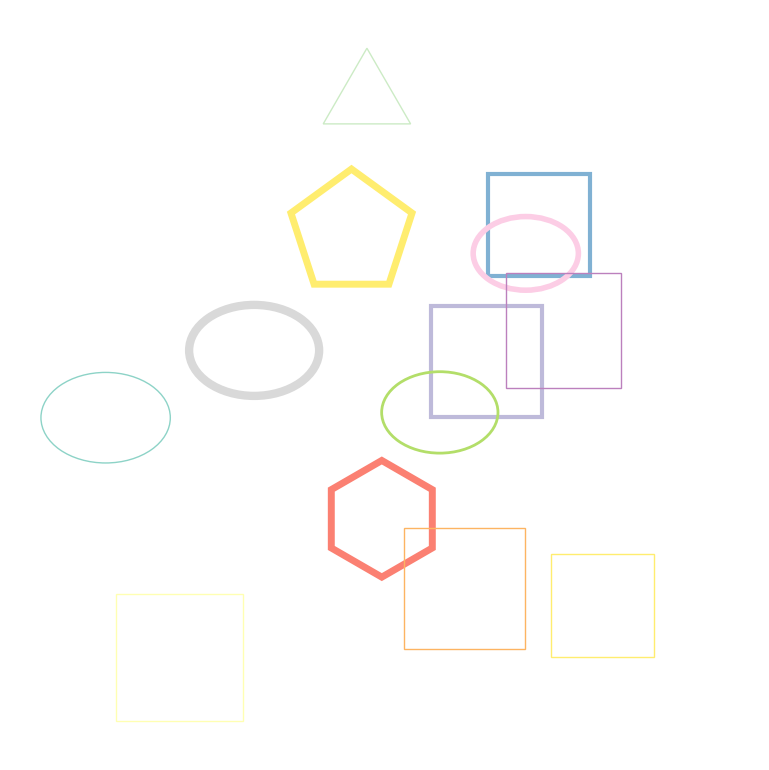[{"shape": "oval", "thickness": 0.5, "radius": 0.42, "center": [0.137, 0.458]}, {"shape": "square", "thickness": 0.5, "radius": 0.41, "center": [0.233, 0.146]}, {"shape": "square", "thickness": 1.5, "radius": 0.36, "center": [0.632, 0.531]}, {"shape": "hexagon", "thickness": 2.5, "radius": 0.38, "center": [0.496, 0.326]}, {"shape": "square", "thickness": 1.5, "radius": 0.33, "center": [0.7, 0.708]}, {"shape": "square", "thickness": 0.5, "radius": 0.39, "center": [0.603, 0.236]}, {"shape": "oval", "thickness": 1, "radius": 0.38, "center": [0.571, 0.464]}, {"shape": "oval", "thickness": 2, "radius": 0.34, "center": [0.683, 0.671]}, {"shape": "oval", "thickness": 3, "radius": 0.42, "center": [0.33, 0.545]}, {"shape": "square", "thickness": 0.5, "radius": 0.37, "center": [0.732, 0.571]}, {"shape": "triangle", "thickness": 0.5, "radius": 0.33, "center": [0.477, 0.872]}, {"shape": "square", "thickness": 0.5, "radius": 0.34, "center": [0.783, 0.213]}, {"shape": "pentagon", "thickness": 2.5, "radius": 0.41, "center": [0.456, 0.698]}]